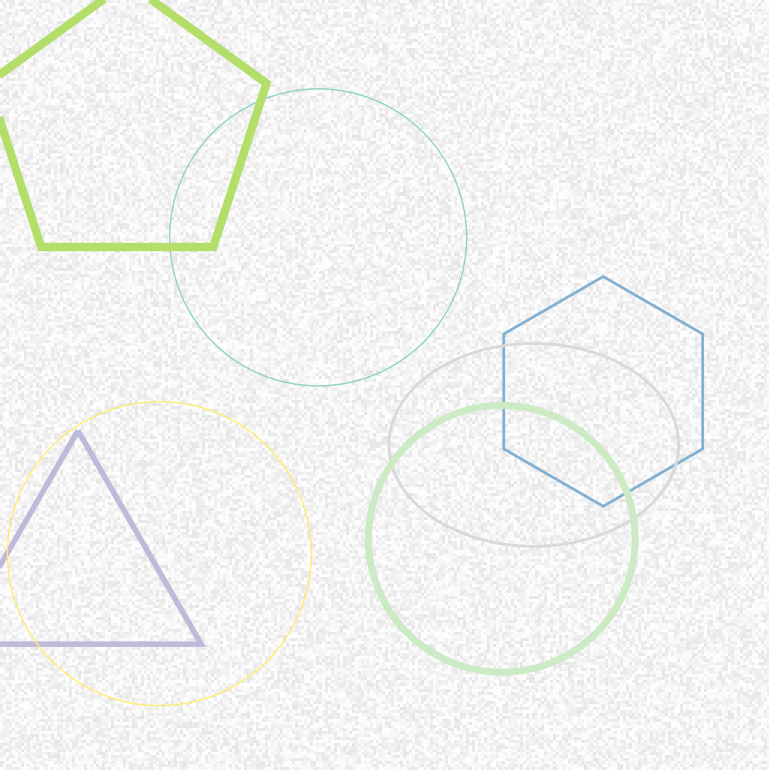[{"shape": "circle", "thickness": 0.5, "radius": 0.96, "center": [0.413, 0.692]}, {"shape": "triangle", "thickness": 2, "radius": 0.92, "center": [0.101, 0.256]}, {"shape": "hexagon", "thickness": 1, "radius": 0.75, "center": [0.783, 0.492]}, {"shape": "pentagon", "thickness": 3, "radius": 0.95, "center": [0.165, 0.833]}, {"shape": "oval", "thickness": 1, "radius": 0.94, "center": [0.693, 0.422]}, {"shape": "circle", "thickness": 2.5, "radius": 0.87, "center": [0.652, 0.3]}, {"shape": "circle", "thickness": 0.5, "radius": 0.99, "center": [0.207, 0.281]}]